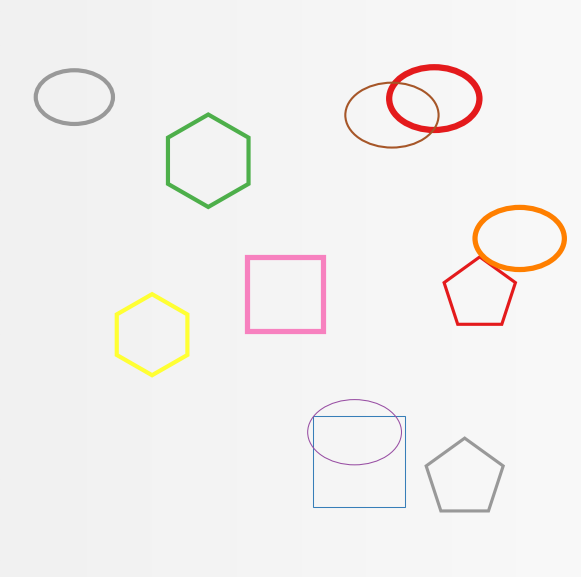[{"shape": "pentagon", "thickness": 1.5, "radius": 0.32, "center": [0.825, 0.49]}, {"shape": "oval", "thickness": 3, "radius": 0.39, "center": [0.747, 0.828]}, {"shape": "square", "thickness": 0.5, "radius": 0.39, "center": [0.617, 0.2]}, {"shape": "hexagon", "thickness": 2, "radius": 0.4, "center": [0.358, 0.721]}, {"shape": "oval", "thickness": 0.5, "radius": 0.4, "center": [0.61, 0.251]}, {"shape": "oval", "thickness": 2.5, "radius": 0.38, "center": [0.894, 0.586]}, {"shape": "hexagon", "thickness": 2, "radius": 0.35, "center": [0.262, 0.42]}, {"shape": "oval", "thickness": 1, "radius": 0.4, "center": [0.674, 0.8]}, {"shape": "square", "thickness": 2.5, "radius": 0.32, "center": [0.49, 0.49]}, {"shape": "pentagon", "thickness": 1.5, "radius": 0.35, "center": [0.799, 0.171]}, {"shape": "oval", "thickness": 2, "radius": 0.33, "center": [0.128, 0.831]}]